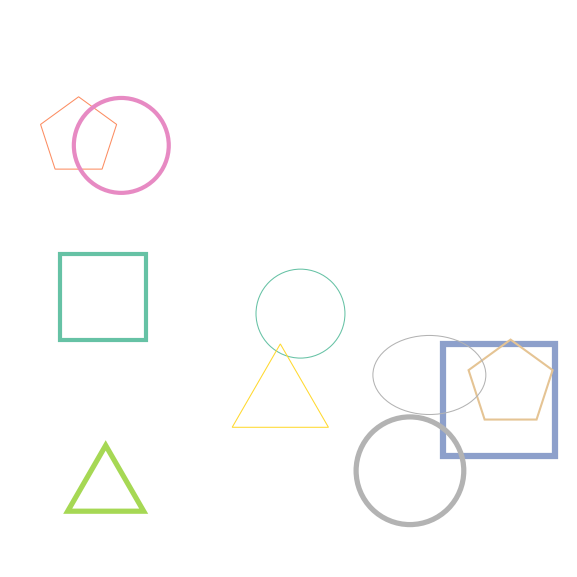[{"shape": "circle", "thickness": 0.5, "radius": 0.39, "center": [0.52, 0.456]}, {"shape": "square", "thickness": 2, "radius": 0.37, "center": [0.178, 0.485]}, {"shape": "pentagon", "thickness": 0.5, "radius": 0.35, "center": [0.136, 0.762]}, {"shape": "square", "thickness": 3, "radius": 0.49, "center": [0.864, 0.306]}, {"shape": "circle", "thickness": 2, "radius": 0.41, "center": [0.21, 0.747]}, {"shape": "triangle", "thickness": 2.5, "radius": 0.38, "center": [0.183, 0.152]}, {"shape": "triangle", "thickness": 0.5, "radius": 0.48, "center": [0.485, 0.307]}, {"shape": "pentagon", "thickness": 1, "radius": 0.38, "center": [0.884, 0.335]}, {"shape": "oval", "thickness": 0.5, "radius": 0.49, "center": [0.743, 0.35]}, {"shape": "circle", "thickness": 2.5, "radius": 0.47, "center": [0.71, 0.184]}]